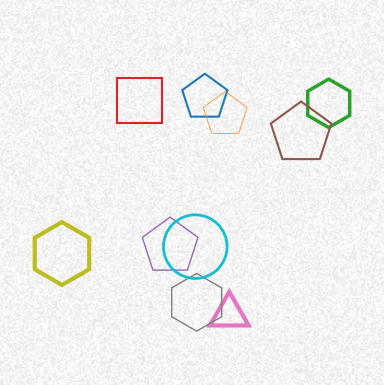[{"shape": "pentagon", "thickness": 1.5, "radius": 0.31, "center": [0.532, 0.747]}, {"shape": "pentagon", "thickness": 0.5, "radius": 0.3, "center": [0.585, 0.702]}, {"shape": "hexagon", "thickness": 2.5, "radius": 0.31, "center": [0.854, 0.732]}, {"shape": "square", "thickness": 1.5, "radius": 0.29, "center": [0.361, 0.738]}, {"shape": "pentagon", "thickness": 1, "radius": 0.38, "center": [0.442, 0.36]}, {"shape": "pentagon", "thickness": 1.5, "radius": 0.41, "center": [0.782, 0.654]}, {"shape": "triangle", "thickness": 3, "radius": 0.29, "center": [0.596, 0.184]}, {"shape": "hexagon", "thickness": 1, "radius": 0.37, "center": [0.511, 0.215]}, {"shape": "hexagon", "thickness": 3, "radius": 0.41, "center": [0.161, 0.341]}, {"shape": "circle", "thickness": 2, "radius": 0.41, "center": [0.507, 0.359]}]